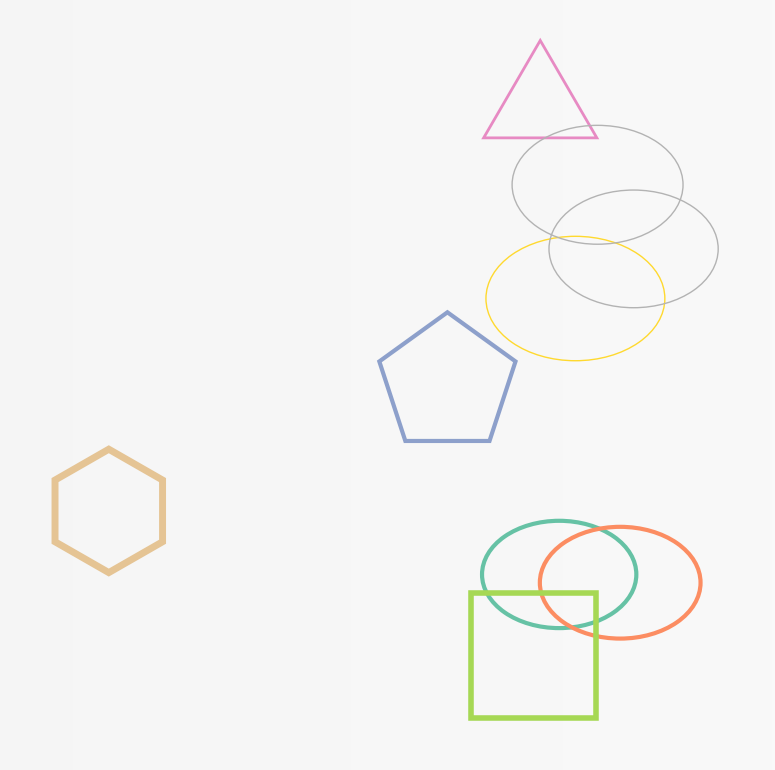[{"shape": "oval", "thickness": 1.5, "radius": 0.5, "center": [0.722, 0.254]}, {"shape": "oval", "thickness": 1.5, "radius": 0.52, "center": [0.8, 0.243]}, {"shape": "pentagon", "thickness": 1.5, "radius": 0.46, "center": [0.577, 0.502]}, {"shape": "triangle", "thickness": 1, "radius": 0.42, "center": [0.697, 0.863]}, {"shape": "square", "thickness": 2, "radius": 0.4, "center": [0.688, 0.148]}, {"shape": "oval", "thickness": 0.5, "radius": 0.58, "center": [0.742, 0.612]}, {"shape": "hexagon", "thickness": 2.5, "radius": 0.4, "center": [0.14, 0.336]}, {"shape": "oval", "thickness": 0.5, "radius": 0.55, "center": [0.818, 0.677]}, {"shape": "oval", "thickness": 0.5, "radius": 0.55, "center": [0.771, 0.76]}]